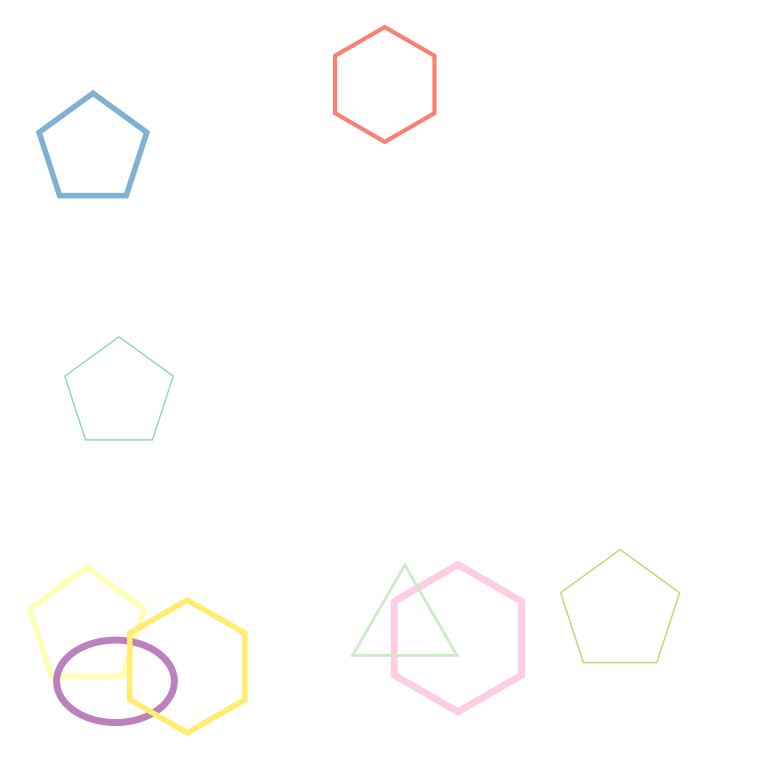[{"shape": "pentagon", "thickness": 0.5, "radius": 0.37, "center": [0.155, 0.489]}, {"shape": "pentagon", "thickness": 2, "radius": 0.39, "center": [0.113, 0.185]}, {"shape": "hexagon", "thickness": 1.5, "radius": 0.37, "center": [0.5, 0.89]}, {"shape": "pentagon", "thickness": 2, "radius": 0.37, "center": [0.121, 0.805]}, {"shape": "pentagon", "thickness": 0.5, "radius": 0.41, "center": [0.805, 0.205]}, {"shape": "hexagon", "thickness": 2.5, "radius": 0.48, "center": [0.595, 0.171]}, {"shape": "oval", "thickness": 2.5, "radius": 0.38, "center": [0.15, 0.115]}, {"shape": "triangle", "thickness": 1, "radius": 0.39, "center": [0.526, 0.188]}, {"shape": "hexagon", "thickness": 2, "radius": 0.43, "center": [0.243, 0.134]}]